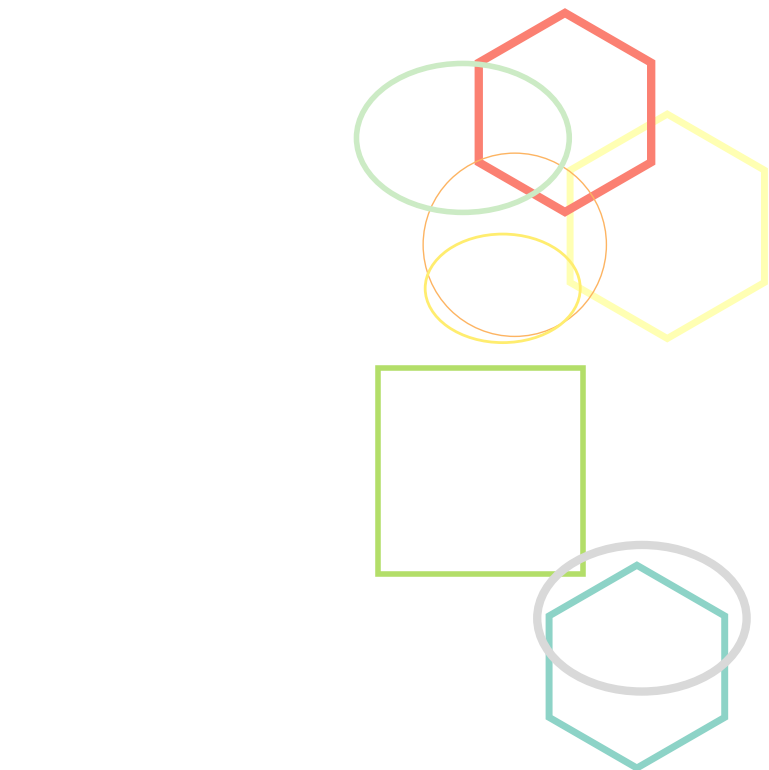[{"shape": "hexagon", "thickness": 2.5, "radius": 0.66, "center": [0.827, 0.134]}, {"shape": "hexagon", "thickness": 2.5, "radius": 0.73, "center": [0.867, 0.706]}, {"shape": "hexagon", "thickness": 3, "radius": 0.65, "center": [0.734, 0.854]}, {"shape": "circle", "thickness": 0.5, "radius": 0.6, "center": [0.669, 0.682]}, {"shape": "square", "thickness": 2, "radius": 0.67, "center": [0.624, 0.388]}, {"shape": "oval", "thickness": 3, "radius": 0.68, "center": [0.834, 0.197]}, {"shape": "oval", "thickness": 2, "radius": 0.69, "center": [0.601, 0.821]}, {"shape": "oval", "thickness": 1, "radius": 0.5, "center": [0.653, 0.626]}]